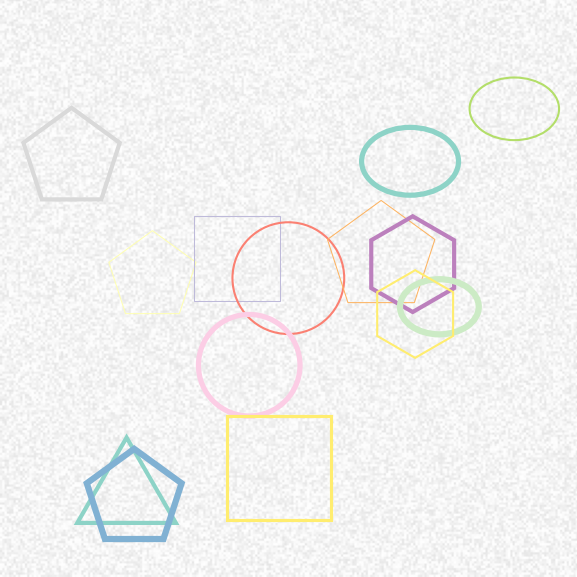[{"shape": "triangle", "thickness": 2, "radius": 0.49, "center": [0.219, 0.143]}, {"shape": "oval", "thickness": 2.5, "radius": 0.42, "center": [0.71, 0.72]}, {"shape": "pentagon", "thickness": 0.5, "radius": 0.4, "center": [0.264, 0.52]}, {"shape": "square", "thickness": 0.5, "radius": 0.37, "center": [0.41, 0.552]}, {"shape": "circle", "thickness": 1, "radius": 0.48, "center": [0.499, 0.518]}, {"shape": "pentagon", "thickness": 3, "radius": 0.43, "center": [0.232, 0.136]}, {"shape": "pentagon", "thickness": 0.5, "radius": 0.49, "center": [0.66, 0.554]}, {"shape": "oval", "thickness": 1, "radius": 0.39, "center": [0.891, 0.811]}, {"shape": "circle", "thickness": 2.5, "radius": 0.44, "center": [0.432, 0.367]}, {"shape": "pentagon", "thickness": 2, "radius": 0.44, "center": [0.124, 0.725]}, {"shape": "hexagon", "thickness": 2, "radius": 0.41, "center": [0.715, 0.542]}, {"shape": "oval", "thickness": 3, "radius": 0.34, "center": [0.761, 0.468]}, {"shape": "hexagon", "thickness": 1, "radius": 0.38, "center": [0.719, 0.455]}, {"shape": "square", "thickness": 1.5, "radius": 0.45, "center": [0.484, 0.189]}]